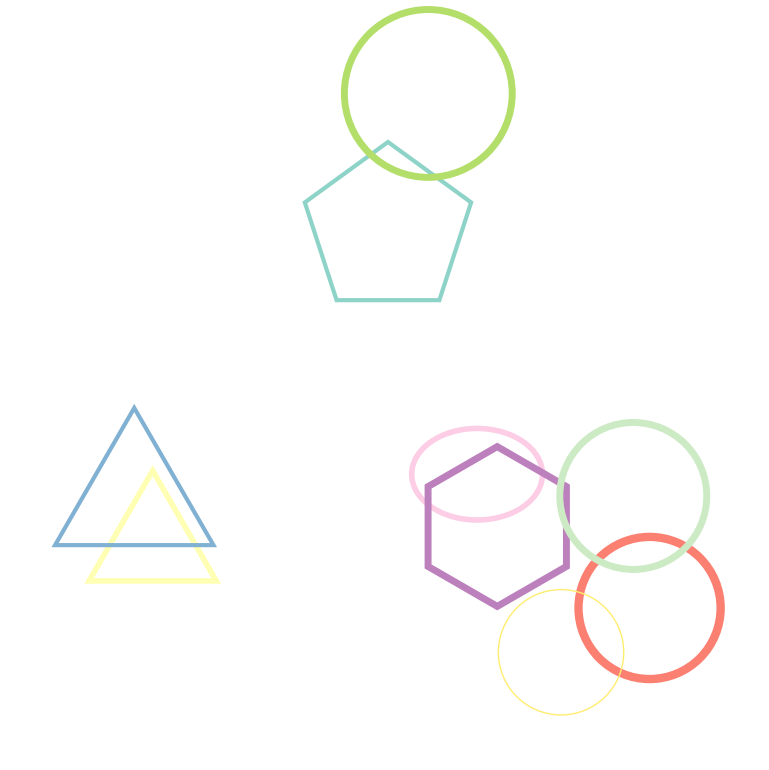[{"shape": "pentagon", "thickness": 1.5, "radius": 0.57, "center": [0.504, 0.702]}, {"shape": "triangle", "thickness": 2, "radius": 0.48, "center": [0.198, 0.293]}, {"shape": "circle", "thickness": 3, "radius": 0.46, "center": [0.844, 0.21]}, {"shape": "triangle", "thickness": 1.5, "radius": 0.59, "center": [0.174, 0.351]}, {"shape": "circle", "thickness": 2.5, "radius": 0.54, "center": [0.556, 0.879]}, {"shape": "oval", "thickness": 2, "radius": 0.42, "center": [0.62, 0.384]}, {"shape": "hexagon", "thickness": 2.5, "radius": 0.52, "center": [0.646, 0.316]}, {"shape": "circle", "thickness": 2.5, "radius": 0.48, "center": [0.822, 0.356]}, {"shape": "circle", "thickness": 0.5, "radius": 0.41, "center": [0.729, 0.153]}]